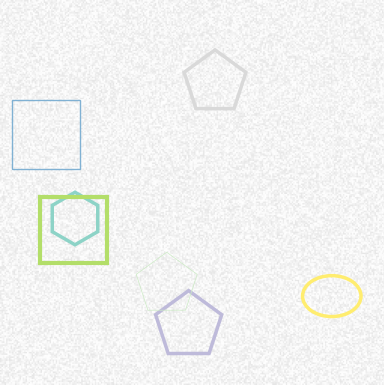[{"shape": "hexagon", "thickness": 2.5, "radius": 0.34, "center": [0.195, 0.432]}, {"shape": "pentagon", "thickness": 2.5, "radius": 0.45, "center": [0.49, 0.155]}, {"shape": "square", "thickness": 1, "radius": 0.44, "center": [0.12, 0.651]}, {"shape": "square", "thickness": 3, "radius": 0.43, "center": [0.191, 0.402]}, {"shape": "pentagon", "thickness": 2.5, "radius": 0.42, "center": [0.558, 0.786]}, {"shape": "pentagon", "thickness": 0.5, "radius": 0.42, "center": [0.433, 0.262]}, {"shape": "oval", "thickness": 2.5, "radius": 0.38, "center": [0.862, 0.231]}]